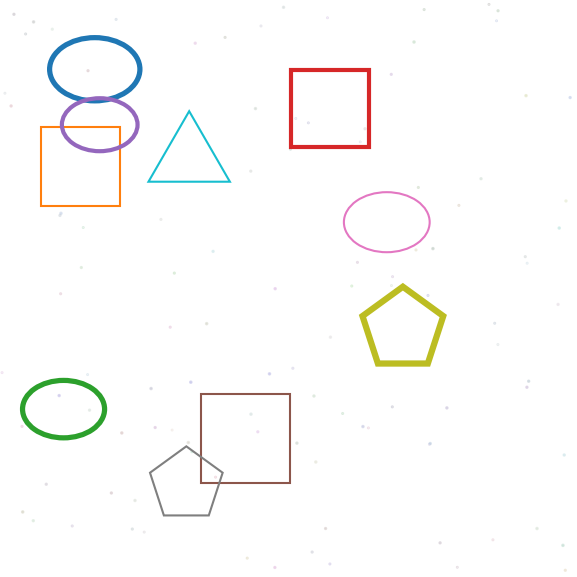[{"shape": "oval", "thickness": 2.5, "radius": 0.39, "center": [0.164, 0.879]}, {"shape": "square", "thickness": 1, "radius": 0.34, "center": [0.14, 0.711]}, {"shape": "oval", "thickness": 2.5, "radius": 0.36, "center": [0.11, 0.291]}, {"shape": "square", "thickness": 2, "radius": 0.33, "center": [0.571, 0.811]}, {"shape": "oval", "thickness": 2, "radius": 0.33, "center": [0.173, 0.783]}, {"shape": "square", "thickness": 1, "radius": 0.39, "center": [0.424, 0.239]}, {"shape": "oval", "thickness": 1, "radius": 0.37, "center": [0.67, 0.614]}, {"shape": "pentagon", "thickness": 1, "radius": 0.33, "center": [0.323, 0.16]}, {"shape": "pentagon", "thickness": 3, "radius": 0.37, "center": [0.698, 0.429]}, {"shape": "triangle", "thickness": 1, "radius": 0.41, "center": [0.328, 0.725]}]